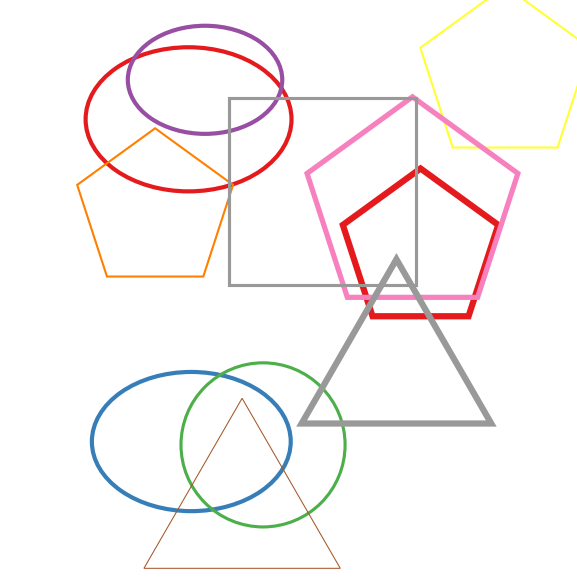[{"shape": "oval", "thickness": 2, "radius": 0.89, "center": [0.327, 0.793]}, {"shape": "pentagon", "thickness": 3, "radius": 0.71, "center": [0.728, 0.566]}, {"shape": "oval", "thickness": 2, "radius": 0.86, "center": [0.331, 0.235]}, {"shape": "circle", "thickness": 1.5, "radius": 0.71, "center": [0.455, 0.229]}, {"shape": "oval", "thickness": 2, "radius": 0.67, "center": [0.355, 0.861]}, {"shape": "pentagon", "thickness": 1, "radius": 0.71, "center": [0.269, 0.635]}, {"shape": "pentagon", "thickness": 1, "radius": 0.77, "center": [0.875, 0.869]}, {"shape": "triangle", "thickness": 0.5, "radius": 0.98, "center": [0.419, 0.113]}, {"shape": "pentagon", "thickness": 2.5, "radius": 0.96, "center": [0.714, 0.64]}, {"shape": "square", "thickness": 1.5, "radius": 0.81, "center": [0.558, 0.668]}, {"shape": "triangle", "thickness": 3, "radius": 0.95, "center": [0.686, 0.361]}]